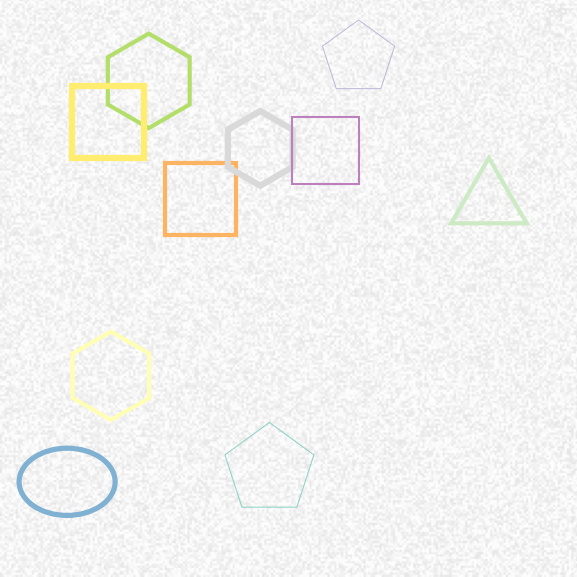[{"shape": "pentagon", "thickness": 0.5, "radius": 0.4, "center": [0.467, 0.186]}, {"shape": "hexagon", "thickness": 2, "radius": 0.38, "center": [0.192, 0.348]}, {"shape": "pentagon", "thickness": 0.5, "radius": 0.33, "center": [0.621, 0.899]}, {"shape": "oval", "thickness": 2.5, "radius": 0.42, "center": [0.116, 0.165]}, {"shape": "square", "thickness": 2, "radius": 0.31, "center": [0.347, 0.654]}, {"shape": "hexagon", "thickness": 2, "radius": 0.41, "center": [0.258, 0.859]}, {"shape": "hexagon", "thickness": 3, "radius": 0.32, "center": [0.451, 0.742]}, {"shape": "square", "thickness": 1, "radius": 0.29, "center": [0.564, 0.739]}, {"shape": "triangle", "thickness": 2, "radius": 0.38, "center": [0.847, 0.65]}, {"shape": "square", "thickness": 3, "radius": 0.31, "center": [0.187, 0.788]}]